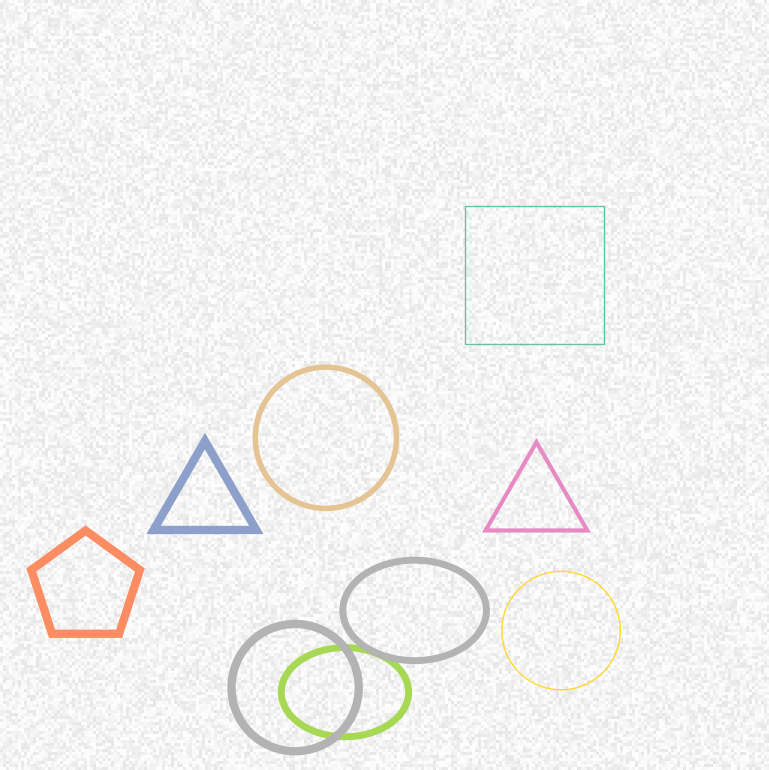[{"shape": "square", "thickness": 0.5, "radius": 0.45, "center": [0.694, 0.643]}, {"shape": "pentagon", "thickness": 3, "radius": 0.37, "center": [0.111, 0.237]}, {"shape": "triangle", "thickness": 3, "radius": 0.39, "center": [0.266, 0.35]}, {"shape": "triangle", "thickness": 1.5, "radius": 0.38, "center": [0.697, 0.349]}, {"shape": "oval", "thickness": 2.5, "radius": 0.41, "center": [0.448, 0.101]}, {"shape": "circle", "thickness": 0.5, "radius": 0.38, "center": [0.729, 0.181]}, {"shape": "circle", "thickness": 2, "radius": 0.46, "center": [0.423, 0.431]}, {"shape": "oval", "thickness": 2.5, "radius": 0.47, "center": [0.538, 0.207]}, {"shape": "circle", "thickness": 3, "radius": 0.41, "center": [0.383, 0.107]}]